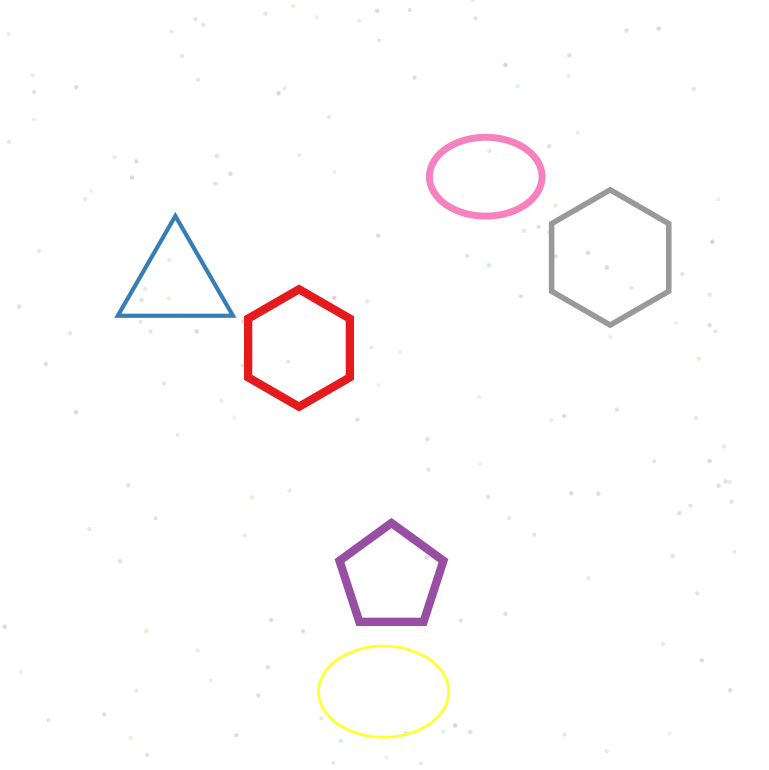[{"shape": "hexagon", "thickness": 3, "radius": 0.38, "center": [0.388, 0.548]}, {"shape": "triangle", "thickness": 1.5, "radius": 0.43, "center": [0.228, 0.633]}, {"shape": "pentagon", "thickness": 3, "radius": 0.35, "center": [0.508, 0.25]}, {"shape": "oval", "thickness": 1, "radius": 0.42, "center": [0.498, 0.102]}, {"shape": "oval", "thickness": 2.5, "radius": 0.37, "center": [0.631, 0.771]}, {"shape": "hexagon", "thickness": 2, "radius": 0.44, "center": [0.792, 0.666]}]